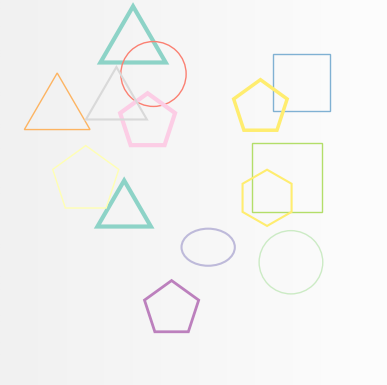[{"shape": "triangle", "thickness": 3, "radius": 0.4, "center": [0.32, 0.451]}, {"shape": "triangle", "thickness": 3, "radius": 0.49, "center": [0.343, 0.886]}, {"shape": "pentagon", "thickness": 1, "radius": 0.45, "center": [0.221, 0.532]}, {"shape": "oval", "thickness": 1.5, "radius": 0.34, "center": [0.537, 0.358]}, {"shape": "circle", "thickness": 1, "radius": 0.42, "center": [0.396, 0.808]}, {"shape": "square", "thickness": 1, "radius": 0.37, "center": [0.778, 0.786]}, {"shape": "triangle", "thickness": 1, "radius": 0.49, "center": [0.148, 0.712]}, {"shape": "square", "thickness": 1, "radius": 0.45, "center": [0.741, 0.539]}, {"shape": "pentagon", "thickness": 3, "radius": 0.37, "center": [0.381, 0.683]}, {"shape": "triangle", "thickness": 1.5, "radius": 0.45, "center": [0.3, 0.735]}, {"shape": "pentagon", "thickness": 2, "radius": 0.37, "center": [0.443, 0.198]}, {"shape": "circle", "thickness": 1, "radius": 0.41, "center": [0.751, 0.319]}, {"shape": "hexagon", "thickness": 1.5, "radius": 0.37, "center": [0.689, 0.486]}, {"shape": "pentagon", "thickness": 2.5, "radius": 0.36, "center": [0.672, 0.72]}]